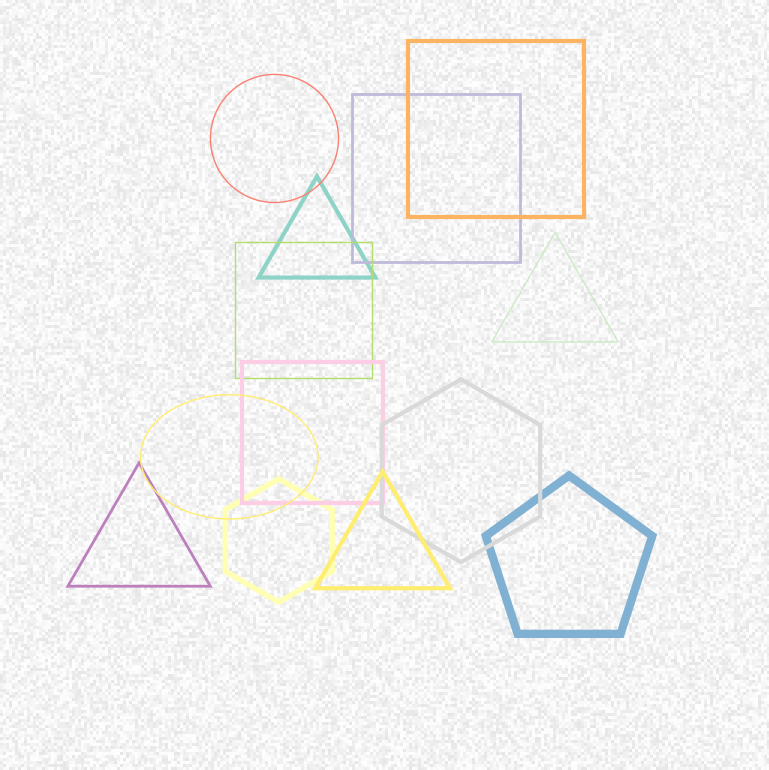[{"shape": "triangle", "thickness": 1.5, "radius": 0.44, "center": [0.412, 0.683]}, {"shape": "hexagon", "thickness": 2, "radius": 0.4, "center": [0.362, 0.298]}, {"shape": "square", "thickness": 1, "radius": 0.54, "center": [0.566, 0.769]}, {"shape": "circle", "thickness": 0.5, "radius": 0.42, "center": [0.356, 0.82]}, {"shape": "pentagon", "thickness": 3, "radius": 0.57, "center": [0.739, 0.269]}, {"shape": "square", "thickness": 1.5, "radius": 0.57, "center": [0.644, 0.832]}, {"shape": "square", "thickness": 0.5, "radius": 0.44, "center": [0.394, 0.597]}, {"shape": "square", "thickness": 1.5, "radius": 0.46, "center": [0.406, 0.439]}, {"shape": "hexagon", "thickness": 1.5, "radius": 0.59, "center": [0.599, 0.389]}, {"shape": "triangle", "thickness": 1, "radius": 0.53, "center": [0.181, 0.292]}, {"shape": "triangle", "thickness": 0.5, "radius": 0.47, "center": [0.721, 0.603]}, {"shape": "triangle", "thickness": 1.5, "radius": 0.51, "center": [0.497, 0.287]}, {"shape": "oval", "thickness": 0.5, "radius": 0.58, "center": [0.298, 0.407]}]